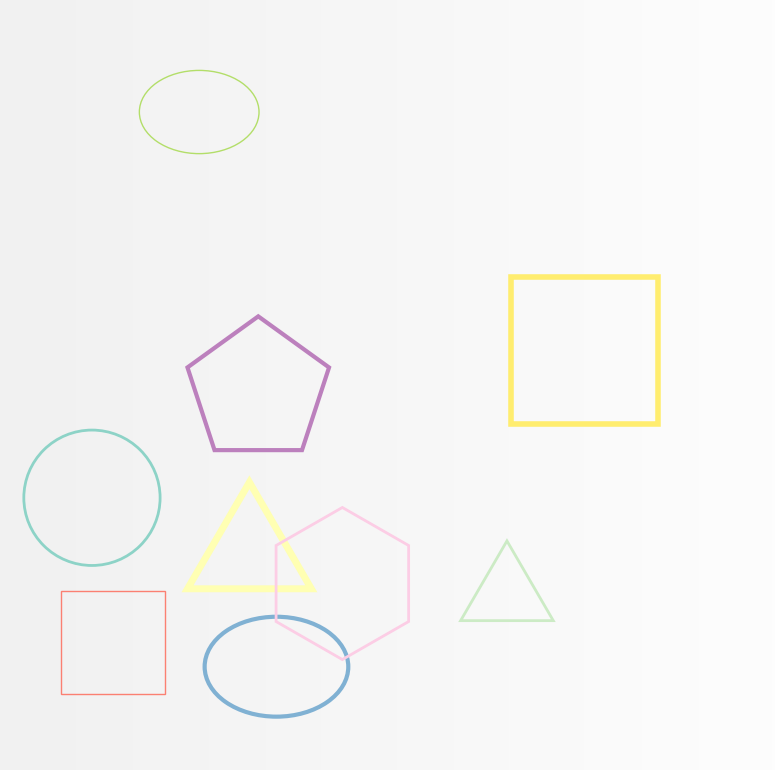[{"shape": "circle", "thickness": 1, "radius": 0.44, "center": [0.119, 0.354]}, {"shape": "triangle", "thickness": 2.5, "radius": 0.46, "center": [0.322, 0.281]}, {"shape": "square", "thickness": 0.5, "radius": 0.33, "center": [0.146, 0.165]}, {"shape": "oval", "thickness": 1.5, "radius": 0.46, "center": [0.357, 0.134]}, {"shape": "oval", "thickness": 0.5, "radius": 0.39, "center": [0.257, 0.855]}, {"shape": "hexagon", "thickness": 1, "radius": 0.49, "center": [0.442, 0.242]}, {"shape": "pentagon", "thickness": 1.5, "radius": 0.48, "center": [0.333, 0.493]}, {"shape": "triangle", "thickness": 1, "radius": 0.35, "center": [0.654, 0.228]}, {"shape": "square", "thickness": 2, "radius": 0.48, "center": [0.754, 0.545]}]